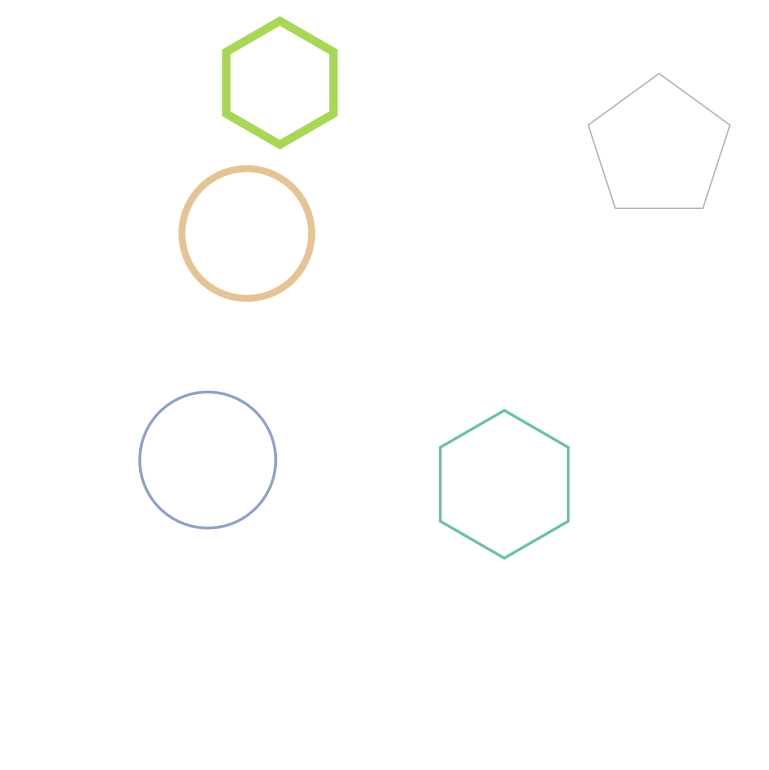[{"shape": "hexagon", "thickness": 1, "radius": 0.48, "center": [0.655, 0.371]}, {"shape": "circle", "thickness": 1, "radius": 0.44, "center": [0.27, 0.403]}, {"shape": "hexagon", "thickness": 3, "radius": 0.4, "center": [0.363, 0.892]}, {"shape": "circle", "thickness": 2.5, "radius": 0.42, "center": [0.321, 0.697]}, {"shape": "pentagon", "thickness": 0.5, "radius": 0.48, "center": [0.856, 0.808]}]